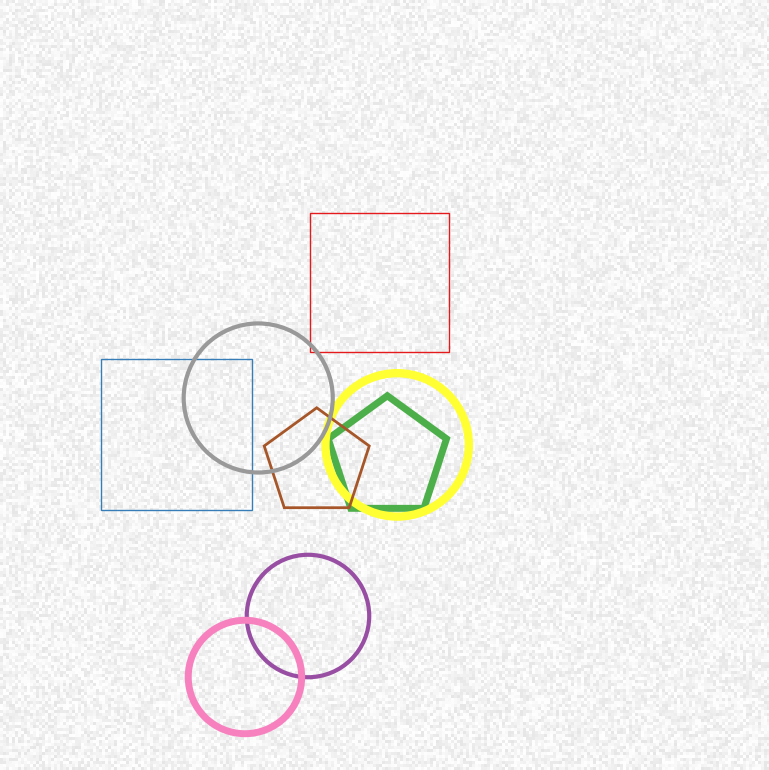[{"shape": "square", "thickness": 0.5, "radius": 0.45, "center": [0.493, 0.633]}, {"shape": "square", "thickness": 0.5, "radius": 0.49, "center": [0.229, 0.436]}, {"shape": "pentagon", "thickness": 2.5, "radius": 0.4, "center": [0.503, 0.405]}, {"shape": "circle", "thickness": 1.5, "radius": 0.4, "center": [0.4, 0.2]}, {"shape": "circle", "thickness": 3, "radius": 0.47, "center": [0.516, 0.422]}, {"shape": "pentagon", "thickness": 1, "radius": 0.36, "center": [0.411, 0.399]}, {"shape": "circle", "thickness": 2.5, "radius": 0.37, "center": [0.318, 0.121]}, {"shape": "circle", "thickness": 1.5, "radius": 0.48, "center": [0.335, 0.483]}]